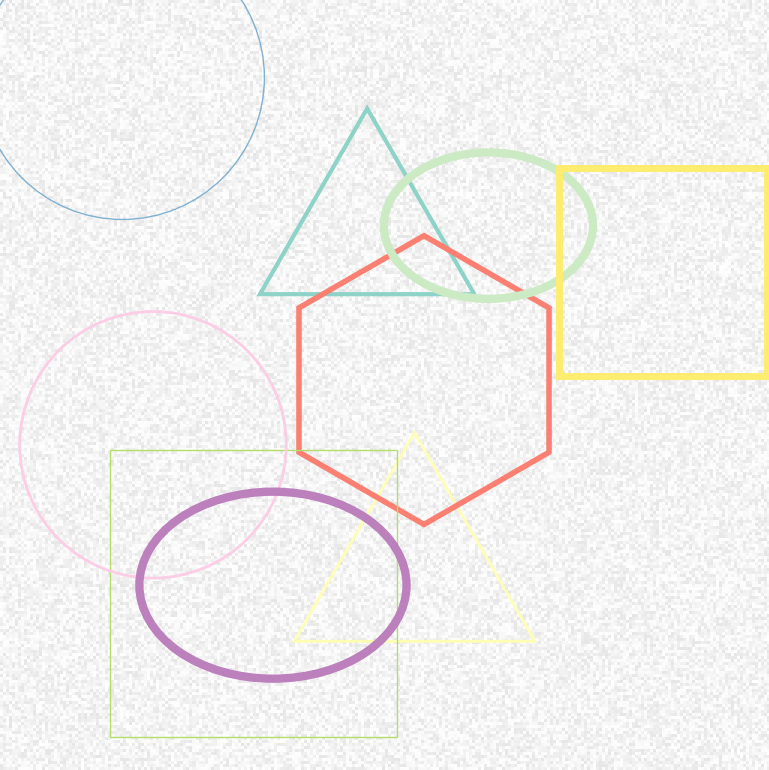[{"shape": "triangle", "thickness": 1.5, "radius": 0.8, "center": [0.477, 0.698]}, {"shape": "triangle", "thickness": 1, "radius": 0.9, "center": [0.538, 0.257]}, {"shape": "hexagon", "thickness": 2, "radius": 0.94, "center": [0.551, 0.506]}, {"shape": "circle", "thickness": 0.5, "radius": 0.92, "center": [0.159, 0.899]}, {"shape": "square", "thickness": 0.5, "radius": 0.93, "center": [0.329, 0.229]}, {"shape": "circle", "thickness": 1, "radius": 0.87, "center": [0.199, 0.422]}, {"shape": "oval", "thickness": 3, "radius": 0.87, "center": [0.354, 0.24]}, {"shape": "oval", "thickness": 3, "radius": 0.68, "center": [0.634, 0.707]}, {"shape": "square", "thickness": 2.5, "radius": 0.68, "center": [0.861, 0.647]}]